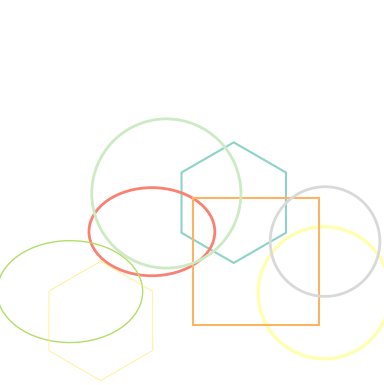[{"shape": "hexagon", "thickness": 1.5, "radius": 0.78, "center": [0.607, 0.474]}, {"shape": "circle", "thickness": 2.5, "radius": 0.86, "center": [0.842, 0.24]}, {"shape": "oval", "thickness": 2, "radius": 0.82, "center": [0.395, 0.398]}, {"shape": "square", "thickness": 1.5, "radius": 0.82, "center": [0.665, 0.321]}, {"shape": "oval", "thickness": 1, "radius": 0.95, "center": [0.182, 0.243]}, {"shape": "circle", "thickness": 2, "radius": 0.71, "center": [0.844, 0.373]}, {"shape": "circle", "thickness": 2, "radius": 0.97, "center": [0.432, 0.497]}, {"shape": "hexagon", "thickness": 0.5, "radius": 0.77, "center": [0.261, 0.166]}]